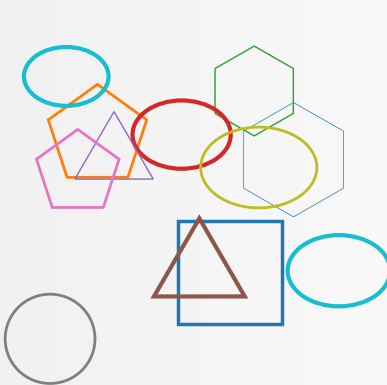[{"shape": "hexagon", "thickness": 0.5, "radius": 0.74, "center": [0.758, 0.585]}, {"shape": "square", "thickness": 2.5, "radius": 0.67, "center": [0.594, 0.293]}, {"shape": "pentagon", "thickness": 2, "radius": 0.67, "center": [0.252, 0.647]}, {"shape": "hexagon", "thickness": 1, "radius": 0.58, "center": [0.656, 0.764]}, {"shape": "oval", "thickness": 3, "radius": 0.63, "center": [0.469, 0.65]}, {"shape": "triangle", "thickness": 1, "radius": 0.58, "center": [0.294, 0.593]}, {"shape": "triangle", "thickness": 3, "radius": 0.68, "center": [0.514, 0.298]}, {"shape": "pentagon", "thickness": 2, "radius": 0.56, "center": [0.201, 0.552]}, {"shape": "circle", "thickness": 2, "radius": 0.58, "center": [0.129, 0.12]}, {"shape": "oval", "thickness": 2, "radius": 0.75, "center": [0.668, 0.565]}, {"shape": "oval", "thickness": 3, "radius": 0.55, "center": [0.171, 0.801]}, {"shape": "oval", "thickness": 3, "radius": 0.66, "center": [0.875, 0.297]}]